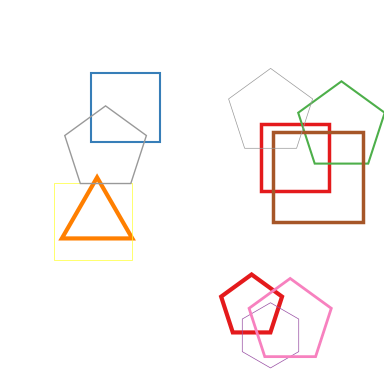[{"shape": "square", "thickness": 2.5, "radius": 0.44, "center": [0.766, 0.591]}, {"shape": "pentagon", "thickness": 3, "radius": 0.42, "center": [0.653, 0.204]}, {"shape": "square", "thickness": 1.5, "radius": 0.45, "center": [0.327, 0.722]}, {"shape": "pentagon", "thickness": 1.5, "radius": 0.59, "center": [0.887, 0.671]}, {"shape": "hexagon", "thickness": 0.5, "radius": 0.42, "center": [0.703, 0.129]}, {"shape": "triangle", "thickness": 3, "radius": 0.53, "center": [0.252, 0.434]}, {"shape": "square", "thickness": 0.5, "radius": 0.5, "center": [0.242, 0.424]}, {"shape": "square", "thickness": 2.5, "radius": 0.58, "center": [0.826, 0.54]}, {"shape": "pentagon", "thickness": 2, "radius": 0.56, "center": [0.754, 0.164]}, {"shape": "pentagon", "thickness": 0.5, "radius": 0.57, "center": [0.703, 0.708]}, {"shape": "pentagon", "thickness": 1, "radius": 0.56, "center": [0.274, 0.614]}]